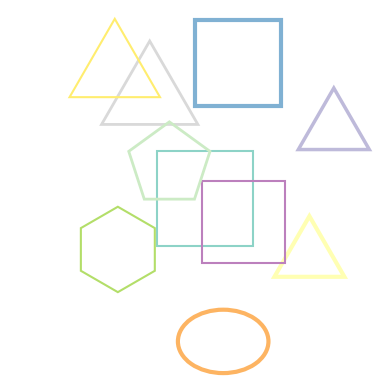[{"shape": "square", "thickness": 1.5, "radius": 0.62, "center": [0.533, 0.484]}, {"shape": "triangle", "thickness": 3, "radius": 0.52, "center": [0.804, 0.334]}, {"shape": "triangle", "thickness": 2.5, "radius": 0.53, "center": [0.867, 0.665]}, {"shape": "square", "thickness": 3, "radius": 0.56, "center": [0.618, 0.836]}, {"shape": "oval", "thickness": 3, "radius": 0.59, "center": [0.58, 0.113]}, {"shape": "hexagon", "thickness": 1.5, "radius": 0.55, "center": [0.306, 0.352]}, {"shape": "triangle", "thickness": 2, "radius": 0.72, "center": [0.389, 0.749]}, {"shape": "square", "thickness": 1.5, "radius": 0.54, "center": [0.633, 0.423]}, {"shape": "pentagon", "thickness": 2, "radius": 0.55, "center": [0.44, 0.573]}, {"shape": "triangle", "thickness": 1.5, "radius": 0.68, "center": [0.298, 0.815]}]